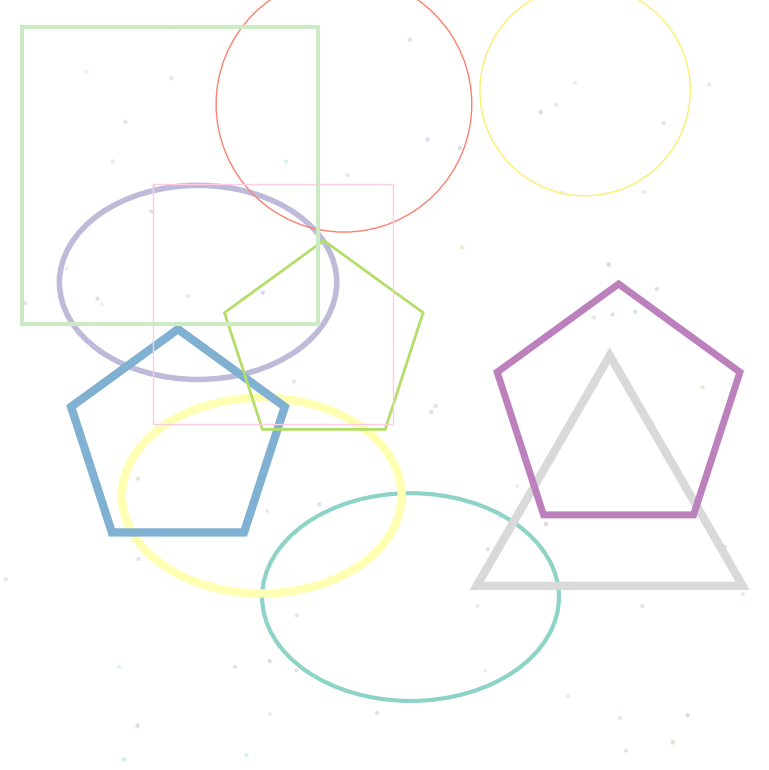[{"shape": "oval", "thickness": 1.5, "radius": 0.96, "center": [0.533, 0.225]}, {"shape": "oval", "thickness": 3, "radius": 0.91, "center": [0.34, 0.356]}, {"shape": "oval", "thickness": 2, "radius": 0.9, "center": [0.257, 0.633]}, {"shape": "circle", "thickness": 0.5, "radius": 0.83, "center": [0.447, 0.865]}, {"shape": "pentagon", "thickness": 3, "radius": 0.73, "center": [0.231, 0.427]}, {"shape": "pentagon", "thickness": 1, "radius": 0.68, "center": [0.421, 0.552]}, {"shape": "square", "thickness": 0.5, "radius": 0.78, "center": [0.354, 0.605]}, {"shape": "triangle", "thickness": 3, "radius": 1.0, "center": [0.792, 0.339]}, {"shape": "pentagon", "thickness": 2.5, "radius": 0.83, "center": [0.803, 0.465]}, {"shape": "square", "thickness": 1.5, "radius": 0.96, "center": [0.221, 0.772]}, {"shape": "circle", "thickness": 0.5, "radius": 0.68, "center": [0.76, 0.882]}]